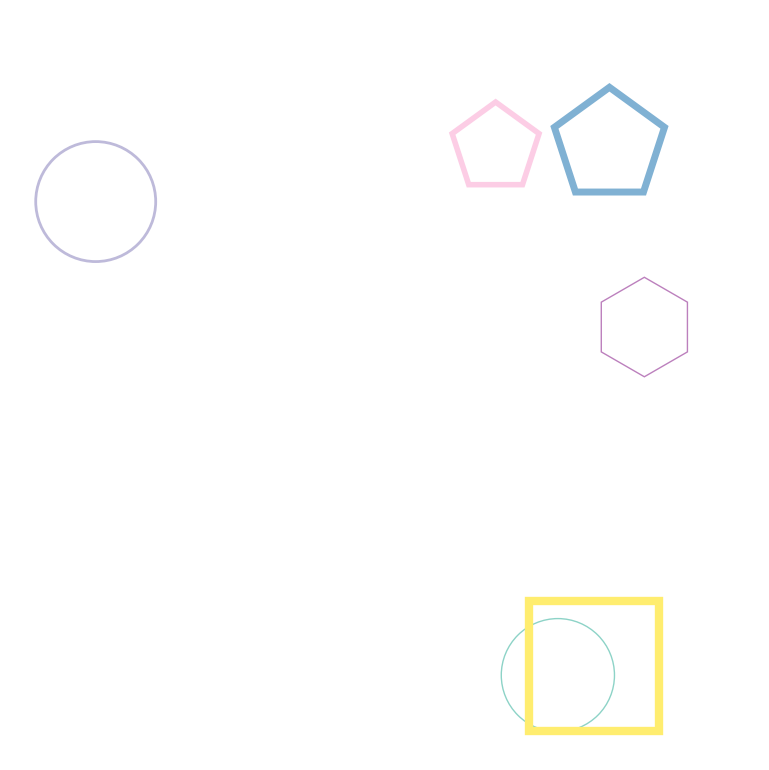[{"shape": "circle", "thickness": 0.5, "radius": 0.37, "center": [0.725, 0.123]}, {"shape": "circle", "thickness": 1, "radius": 0.39, "center": [0.124, 0.738]}, {"shape": "pentagon", "thickness": 2.5, "radius": 0.38, "center": [0.791, 0.811]}, {"shape": "pentagon", "thickness": 2, "radius": 0.3, "center": [0.644, 0.808]}, {"shape": "hexagon", "thickness": 0.5, "radius": 0.32, "center": [0.837, 0.575]}, {"shape": "square", "thickness": 3, "radius": 0.42, "center": [0.771, 0.135]}]